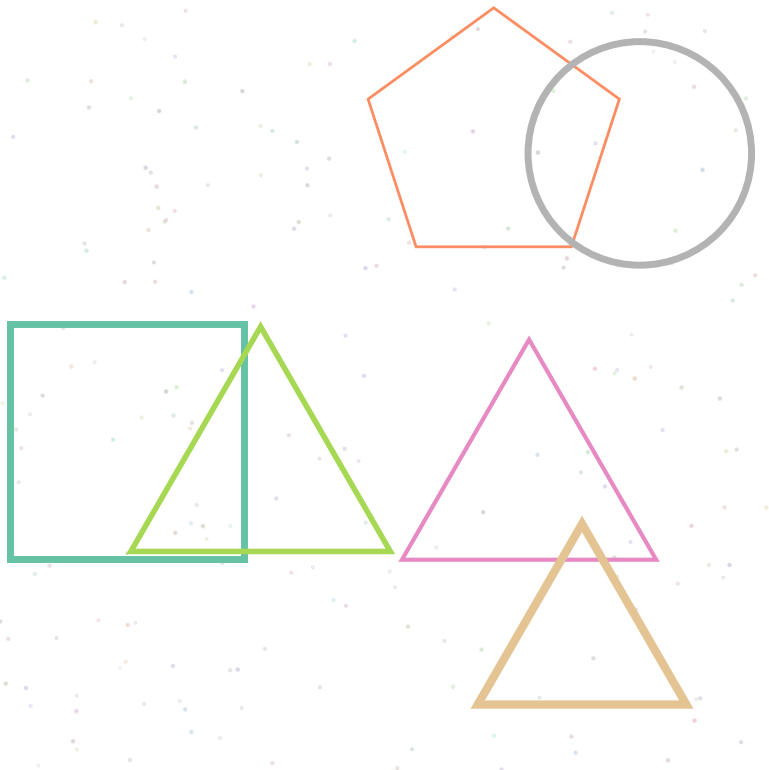[{"shape": "square", "thickness": 2.5, "radius": 0.76, "center": [0.165, 0.427]}, {"shape": "pentagon", "thickness": 1, "radius": 0.86, "center": [0.641, 0.818]}, {"shape": "triangle", "thickness": 1.5, "radius": 0.95, "center": [0.687, 0.368]}, {"shape": "triangle", "thickness": 2, "radius": 0.97, "center": [0.338, 0.381]}, {"shape": "triangle", "thickness": 3, "radius": 0.78, "center": [0.756, 0.163]}, {"shape": "circle", "thickness": 2.5, "radius": 0.73, "center": [0.831, 0.801]}]